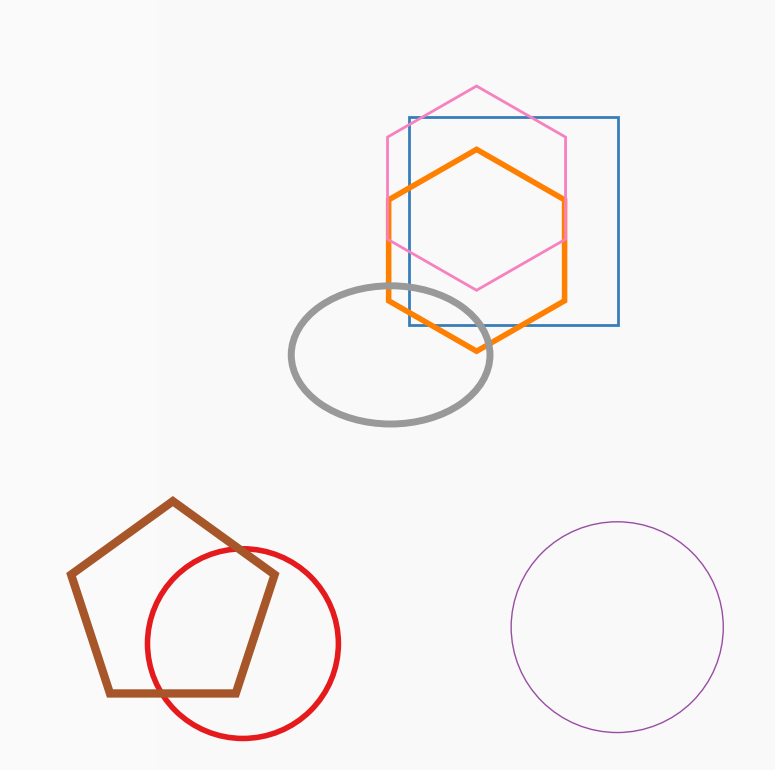[{"shape": "circle", "thickness": 2, "radius": 0.62, "center": [0.313, 0.164]}, {"shape": "square", "thickness": 1, "radius": 0.68, "center": [0.663, 0.713]}, {"shape": "circle", "thickness": 0.5, "radius": 0.68, "center": [0.796, 0.186]}, {"shape": "hexagon", "thickness": 2, "radius": 0.66, "center": [0.615, 0.675]}, {"shape": "pentagon", "thickness": 3, "radius": 0.69, "center": [0.223, 0.211]}, {"shape": "hexagon", "thickness": 1, "radius": 0.66, "center": [0.615, 0.756]}, {"shape": "oval", "thickness": 2.5, "radius": 0.64, "center": [0.504, 0.539]}]